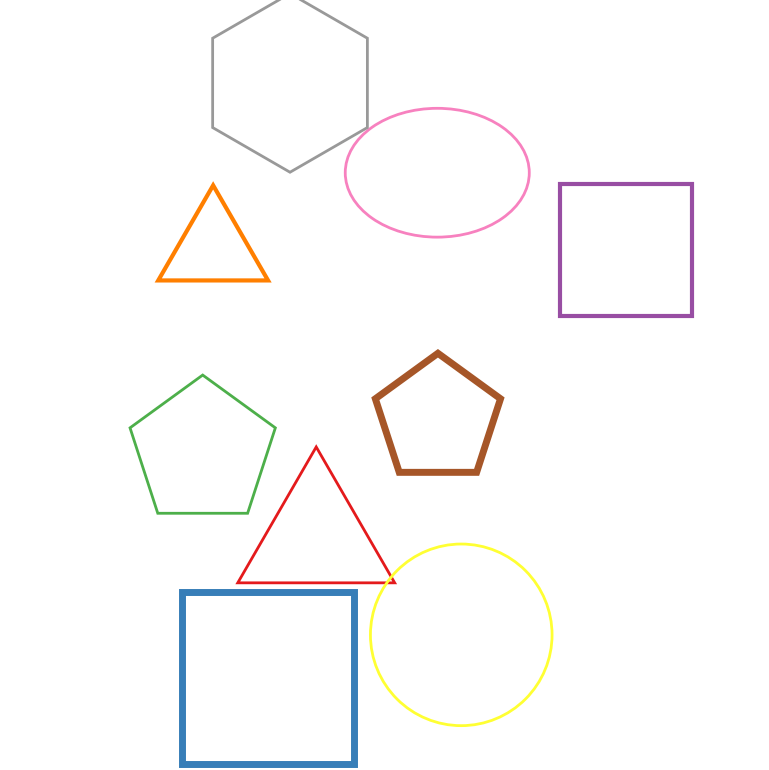[{"shape": "triangle", "thickness": 1, "radius": 0.59, "center": [0.411, 0.302]}, {"shape": "square", "thickness": 2.5, "radius": 0.56, "center": [0.348, 0.12]}, {"shape": "pentagon", "thickness": 1, "radius": 0.5, "center": [0.263, 0.414]}, {"shape": "square", "thickness": 1.5, "radius": 0.43, "center": [0.813, 0.675]}, {"shape": "triangle", "thickness": 1.5, "radius": 0.41, "center": [0.277, 0.677]}, {"shape": "circle", "thickness": 1, "radius": 0.59, "center": [0.599, 0.176]}, {"shape": "pentagon", "thickness": 2.5, "radius": 0.43, "center": [0.569, 0.456]}, {"shape": "oval", "thickness": 1, "radius": 0.6, "center": [0.568, 0.776]}, {"shape": "hexagon", "thickness": 1, "radius": 0.58, "center": [0.377, 0.892]}]